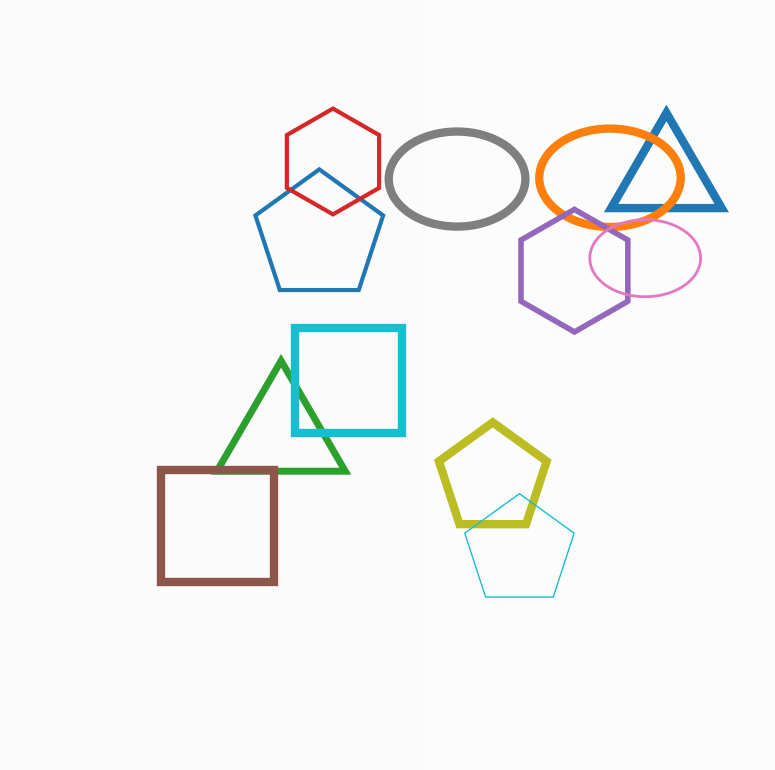[{"shape": "pentagon", "thickness": 1.5, "radius": 0.43, "center": [0.412, 0.693]}, {"shape": "triangle", "thickness": 3, "radius": 0.41, "center": [0.86, 0.771]}, {"shape": "oval", "thickness": 3, "radius": 0.46, "center": [0.787, 0.769]}, {"shape": "triangle", "thickness": 2.5, "radius": 0.48, "center": [0.363, 0.436]}, {"shape": "hexagon", "thickness": 1.5, "radius": 0.34, "center": [0.43, 0.79]}, {"shape": "hexagon", "thickness": 2, "radius": 0.4, "center": [0.741, 0.648]}, {"shape": "square", "thickness": 3, "radius": 0.36, "center": [0.281, 0.316]}, {"shape": "oval", "thickness": 1, "radius": 0.36, "center": [0.833, 0.665]}, {"shape": "oval", "thickness": 3, "radius": 0.44, "center": [0.59, 0.767]}, {"shape": "pentagon", "thickness": 3, "radius": 0.37, "center": [0.636, 0.378]}, {"shape": "pentagon", "thickness": 0.5, "radius": 0.37, "center": [0.67, 0.285]}, {"shape": "square", "thickness": 3, "radius": 0.34, "center": [0.45, 0.506]}]